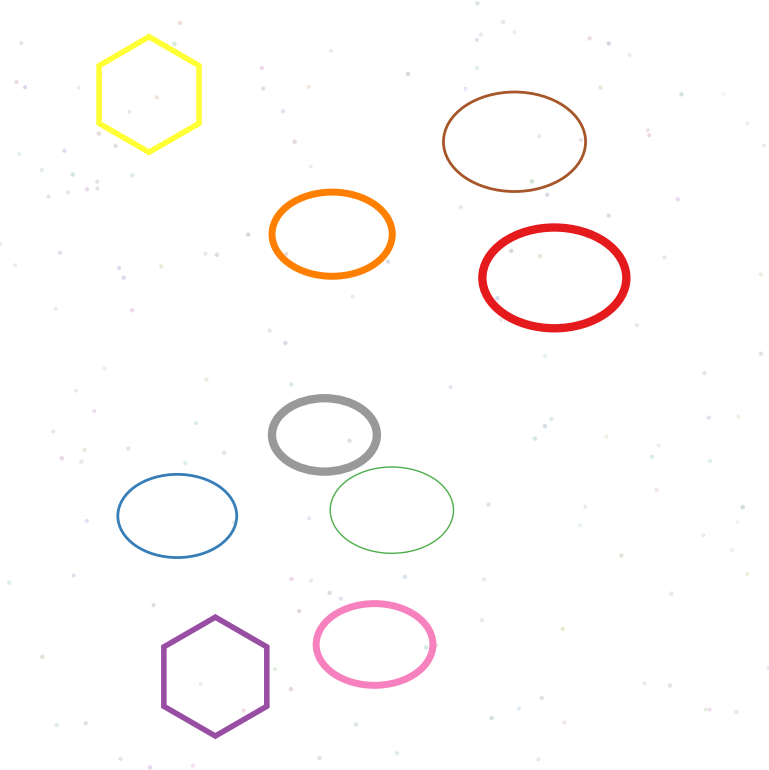[{"shape": "oval", "thickness": 3, "radius": 0.47, "center": [0.72, 0.639]}, {"shape": "oval", "thickness": 1, "radius": 0.39, "center": [0.23, 0.33]}, {"shape": "oval", "thickness": 0.5, "radius": 0.4, "center": [0.509, 0.337]}, {"shape": "hexagon", "thickness": 2, "radius": 0.39, "center": [0.28, 0.121]}, {"shape": "oval", "thickness": 2.5, "radius": 0.39, "center": [0.431, 0.696]}, {"shape": "hexagon", "thickness": 2, "radius": 0.37, "center": [0.194, 0.877]}, {"shape": "oval", "thickness": 1, "radius": 0.46, "center": [0.668, 0.816]}, {"shape": "oval", "thickness": 2.5, "radius": 0.38, "center": [0.486, 0.163]}, {"shape": "oval", "thickness": 3, "radius": 0.34, "center": [0.421, 0.435]}]